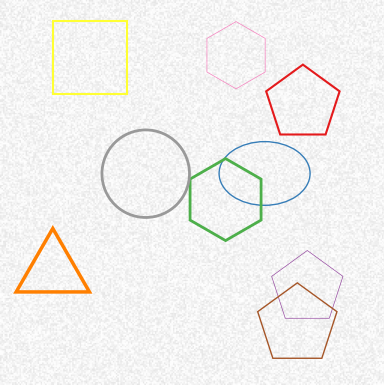[{"shape": "pentagon", "thickness": 1.5, "radius": 0.5, "center": [0.787, 0.732]}, {"shape": "oval", "thickness": 1, "radius": 0.59, "center": [0.687, 0.549]}, {"shape": "hexagon", "thickness": 2, "radius": 0.53, "center": [0.586, 0.482]}, {"shape": "pentagon", "thickness": 0.5, "radius": 0.49, "center": [0.798, 0.252]}, {"shape": "triangle", "thickness": 2.5, "radius": 0.55, "center": [0.137, 0.297]}, {"shape": "square", "thickness": 1.5, "radius": 0.48, "center": [0.234, 0.85]}, {"shape": "pentagon", "thickness": 1, "radius": 0.54, "center": [0.772, 0.157]}, {"shape": "hexagon", "thickness": 0.5, "radius": 0.44, "center": [0.613, 0.857]}, {"shape": "circle", "thickness": 2, "radius": 0.57, "center": [0.379, 0.549]}]